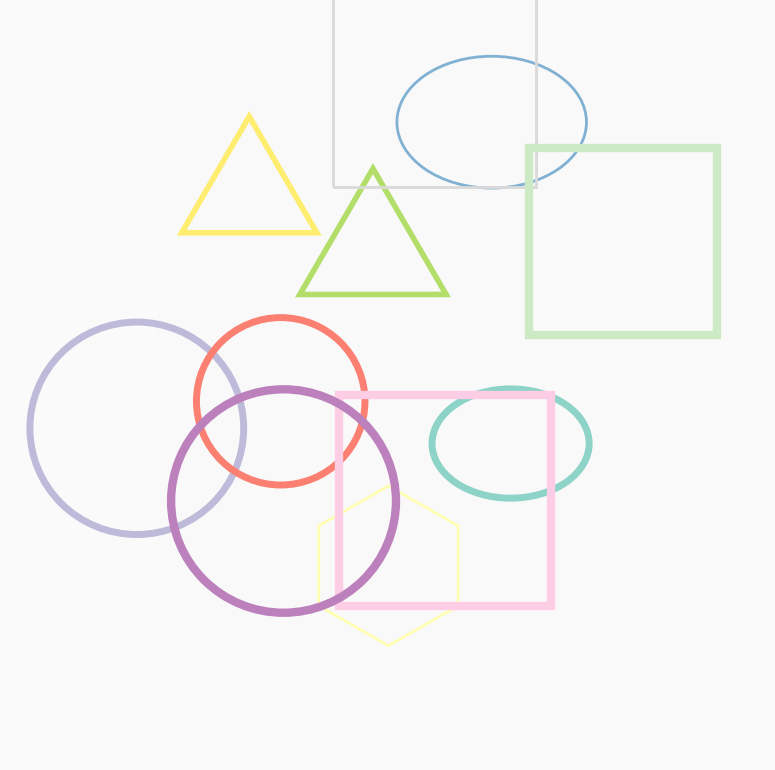[{"shape": "oval", "thickness": 2.5, "radius": 0.51, "center": [0.659, 0.424]}, {"shape": "hexagon", "thickness": 1, "radius": 0.52, "center": [0.501, 0.265]}, {"shape": "circle", "thickness": 2.5, "radius": 0.69, "center": [0.177, 0.444]}, {"shape": "circle", "thickness": 2.5, "radius": 0.54, "center": [0.362, 0.479]}, {"shape": "oval", "thickness": 1, "radius": 0.61, "center": [0.634, 0.841]}, {"shape": "triangle", "thickness": 2, "radius": 0.54, "center": [0.481, 0.672]}, {"shape": "square", "thickness": 3, "radius": 0.69, "center": [0.574, 0.35]}, {"shape": "square", "thickness": 1, "radius": 0.65, "center": [0.561, 0.888]}, {"shape": "circle", "thickness": 3, "radius": 0.73, "center": [0.366, 0.349]}, {"shape": "square", "thickness": 3, "radius": 0.61, "center": [0.804, 0.687]}, {"shape": "triangle", "thickness": 2, "radius": 0.5, "center": [0.322, 0.748]}]